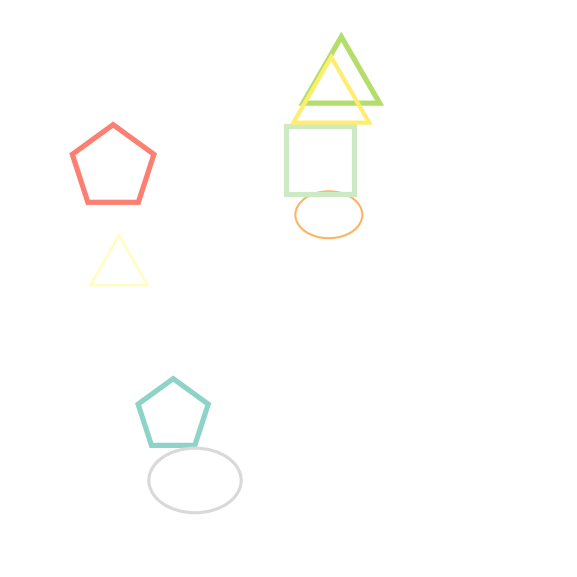[{"shape": "pentagon", "thickness": 2.5, "radius": 0.32, "center": [0.3, 0.28]}, {"shape": "triangle", "thickness": 1, "radius": 0.29, "center": [0.206, 0.534]}, {"shape": "pentagon", "thickness": 2.5, "radius": 0.37, "center": [0.196, 0.709]}, {"shape": "oval", "thickness": 1, "radius": 0.29, "center": [0.569, 0.627]}, {"shape": "triangle", "thickness": 2.5, "radius": 0.38, "center": [0.591, 0.859]}, {"shape": "oval", "thickness": 1.5, "radius": 0.4, "center": [0.338, 0.167]}, {"shape": "square", "thickness": 2.5, "radius": 0.29, "center": [0.555, 0.721]}, {"shape": "triangle", "thickness": 2, "radius": 0.38, "center": [0.574, 0.825]}]